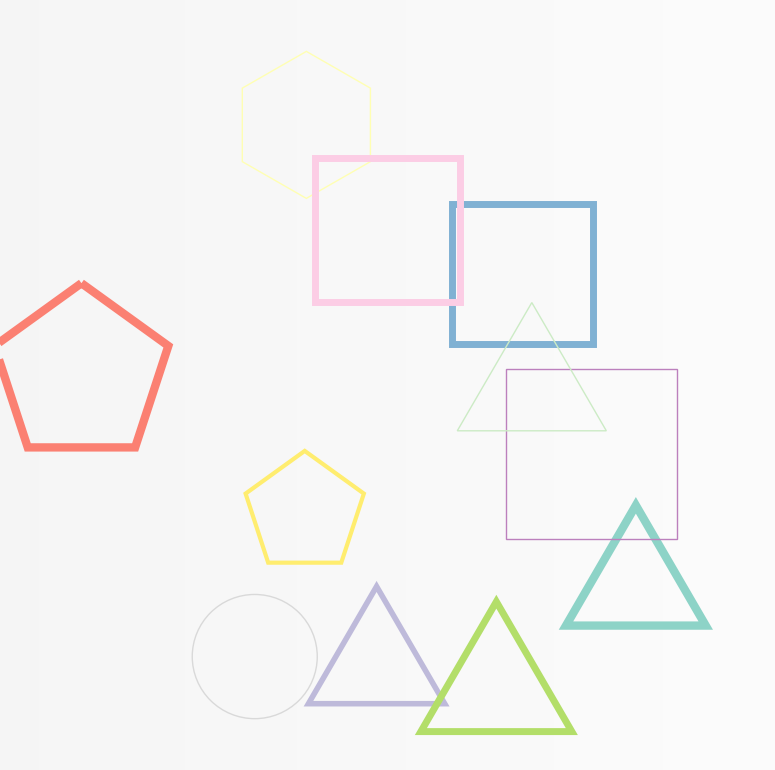[{"shape": "triangle", "thickness": 3, "radius": 0.52, "center": [0.82, 0.24]}, {"shape": "hexagon", "thickness": 0.5, "radius": 0.48, "center": [0.395, 0.838]}, {"shape": "triangle", "thickness": 2, "radius": 0.51, "center": [0.486, 0.137]}, {"shape": "pentagon", "thickness": 3, "radius": 0.59, "center": [0.105, 0.514]}, {"shape": "square", "thickness": 2.5, "radius": 0.45, "center": [0.675, 0.644]}, {"shape": "triangle", "thickness": 2.5, "radius": 0.56, "center": [0.64, 0.106]}, {"shape": "square", "thickness": 2.5, "radius": 0.47, "center": [0.5, 0.702]}, {"shape": "circle", "thickness": 0.5, "radius": 0.4, "center": [0.329, 0.147]}, {"shape": "square", "thickness": 0.5, "radius": 0.55, "center": [0.763, 0.411]}, {"shape": "triangle", "thickness": 0.5, "radius": 0.56, "center": [0.686, 0.496]}, {"shape": "pentagon", "thickness": 1.5, "radius": 0.4, "center": [0.393, 0.334]}]